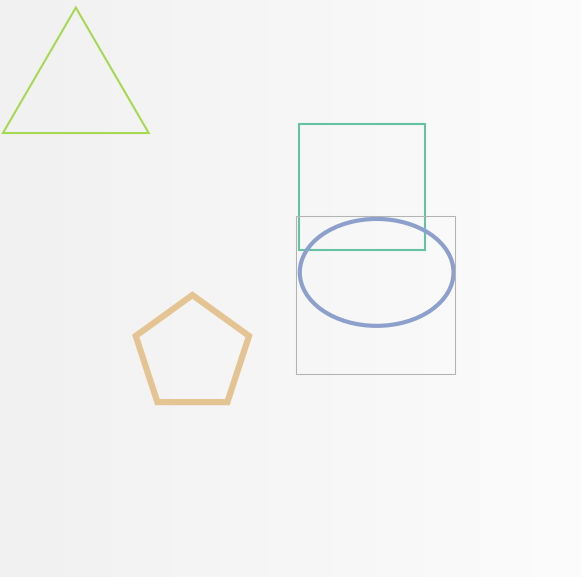[{"shape": "square", "thickness": 1, "radius": 0.54, "center": [0.623, 0.676]}, {"shape": "oval", "thickness": 2, "radius": 0.66, "center": [0.648, 0.527]}, {"shape": "triangle", "thickness": 1, "radius": 0.72, "center": [0.13, 0.841]}, {"shape": "pentagon", "thickness": 3, "radius": 0.51, "center": [0.331, 0.386]}, {"shape": "square", "thickness": 0.5, "radius": 0.68, "center": [0.646, 0.489]}]